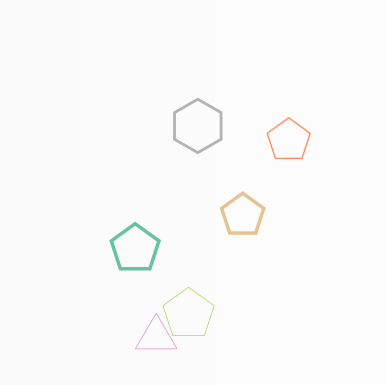[{"shape": "pentagon", "thickness": 2.5, "radius": 0.32, "center": [0.349, 0.354]}, {"shape": "pentagon", "thickness": 1, "radius": 0.29, "center": [0.745, 0.636]}, {"shape": "triangle", "thickness": 0.5, "radius": 0.31, "center": [0.403, 0.125]}, {"shape": "pentagon", "thickness": 0.5, "radius": 0.35, "center": [0.487, 0.184]}, {"shape": "pentagon", "thickness": 2.5, "radius": 0.29, "center": [0.626, 0.441]}, {"shape": "hexagon", "thickness": 2, "radius": 0.35, "center": [0.51, 0.673]}]